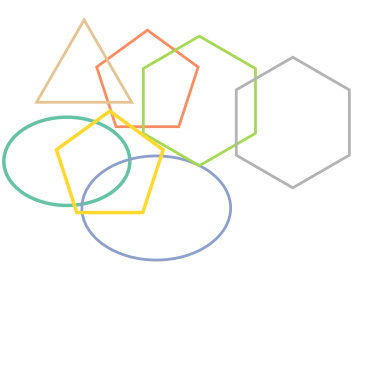[{"shape": "oval", "thickness": 2.5, "radius": 0.82, "center": [0.174, 0.581]}, {"shape": "pentagon", "thickness": 2, "radius": 0.69, "center": [0.383, 0.783]}, {"shape": "oval", "thickness": 2, "radius": 0.97, "center": [0.406, 0.46]}, {"shape": "hexagon", "thickness": 2, "radius": 0.84, "center": [0.518, 0.738]}, {"shape": "pentagon", "thickness": 2.5, "radius": 0.73, "center": [0.285, 0.566]}, {"shape": "triangle", "thickness": 2, "radius": 0.71, "center": [0.219, 0.806]}, {"shape": "hexagon", "thickness": 2, "radius": 0.85, "center": [0.76, 0.682]}]